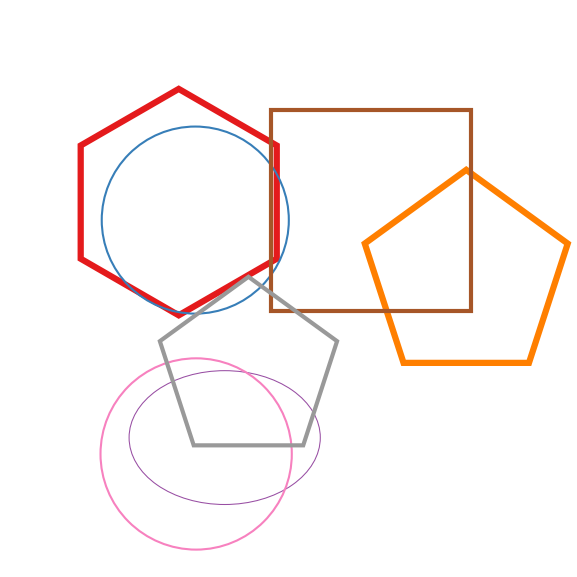[{"shape": "hexagon", "thickness": 3, "radius": 0.98, "center": [0.309, 0.649]}, {"shape": "circle", "thickness": 1, "radius": 0.81, "center": [0.338, 0.618]}, {"shape": "oval", "thickness": 0.5, "radius": 0.83, "center": [0.389, 0.241]}, {"shape": "pentagon", "thickness": 3, "radius": 0.92, "center": [0.807, 0.52]}, {"shape": "square", "thickness": 2, "radius": 0.87, "center": [0.642, 0.635]}, {"shape": "circle", "thickness": 1, "radius": 0.83, "center": [0.34, 0.213]}, {"shape": "pentagon", "thickness": 2, "radius": 0.81, "center": [0.43, 0.358]}]